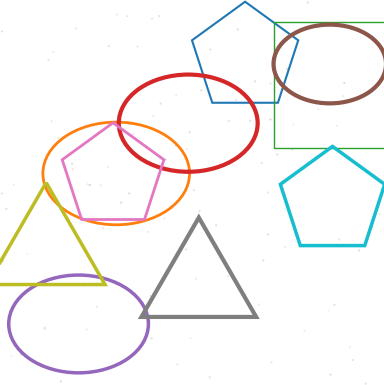[{"shape": "pentagon", "thickness": 1.5, "radius": 0.73, "center": [0.637, 0.85]}, {"shape": "oval", "thickness": 2, "radius": 0.95, "center": [0.302, 0.55]}, {"shape": "square", "thickness": 1, "radius": 0.82, "center": [0.876, 0.779]}, {"shape": "oval", "thickness": 3, "radius": 0.9, "center": [0.489, 0.68]}, {"shape": "oval", "thickness": 2.5, "radius": 0.91, "center": [0.204, 0.159]}, {"shape": "oval", "thickness": 3, "radius": 0.73, "center": [0.857, 0.834]}, {"shape": "pentagon", "thickness": 2, "radius": 0.69, "center": [0.294, 0.542]}, {"shape": "triangle", "thickness": 3, "radius": 0.86, "center": [0.516, 0.263]}, {"shape": "triangle", "thickness": 2.5, "radius": 0.88, "center": [0.12, 0.349]}, {"shape": "pentagon", "thickness": 2.5, "radius": 0.71, "center": [0.864, 0.477]}]